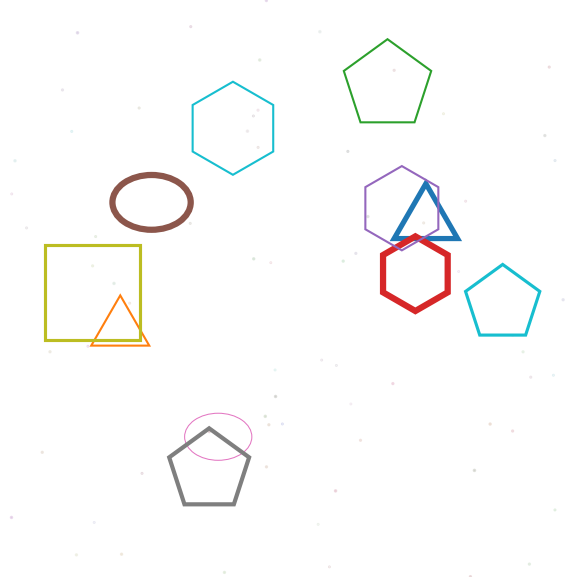[{"shape": "triangle", "thickness": 2.5, "radius": 0.32, "center": [0.737, 0.618]}, {"shape": "triangle", "thickness": 1, "radius": 0.29, "center": [0.208, 0.43]}, {"shape": "pentagon", "thickness": 1, "radius": 0.4, "center": [0.671, 0.852]}, {"shape": "hexagon", "thickness": 3, "radius": 0.32, "center": [0.719, 0.525]}, {"shape": "hexagon", "thickness": 1, "radius": 0.36, "center": [0.696, 0.639]}, {"shape": "oval", "thickness": 3, "radius": 0.34, "center": [0.262, 0.649]}, {"shape": "oval", "thickness": 0.5, "radius": 0.29, "center": [0.378, 0.243]}, {"shape": "pentagon", "thickness": 2, "radius": 0.36, "center": [0.362, 0.185]}, {"shape": "square", "thickness": 1.5, "radius": 0.41, "center": [0.161, 0.492]}, {"shape": "hexagon", "thickness": 1, "radius": 0.4, "center": [0.403, 0.777]}, {"shape": "pentagon", "thickness": 1.5, "radius": 0.34, "center": [0.87, 0.474]}]